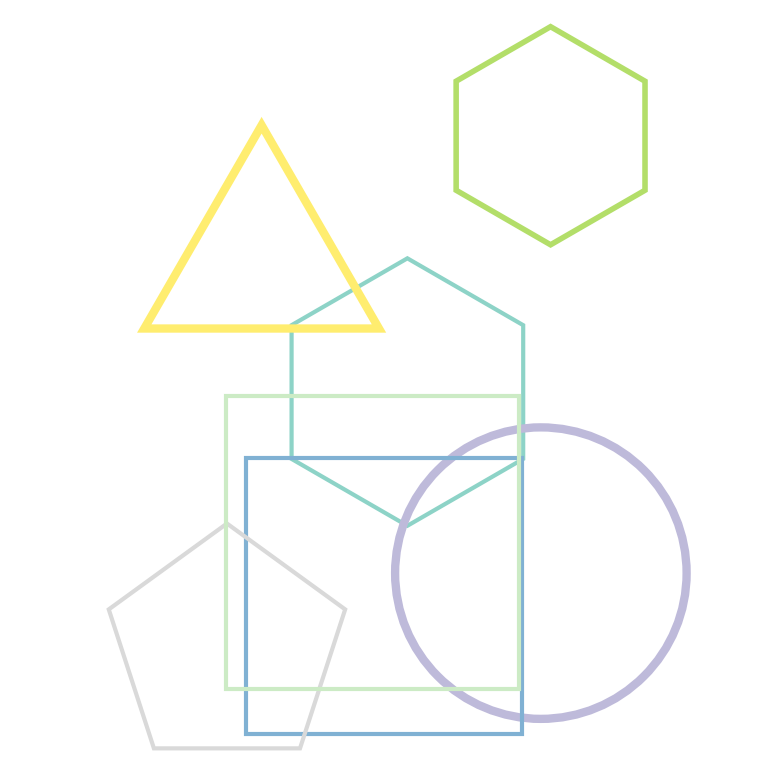[{"shape": "hexagon", "thickness": 1.5, "radius": 0.87, "center": [0.529, 0.491]}, {"shape": "circle", "thickness": 3, "radius": 0.95, "center": [0.702, 0.256]}, {"shape": "square", "thickness": 1.5, "radius": 0.9, "center": [0.499, 0.226]}, {"shape": "hexagon", "thickness": 2, "radius": 0.71, "center": [0.715, 0.824]}, {"shape": "pentagon", "thickness": 1.5, "radius": 0.81, "center": [0.295, 0.159]}, {"shape": "square", "thickness": 1.5, "radius": 0.95, "center": [0.484, 0.295]}, {"shape": "triangle", "thickness": 3, "radius": 0.88, "center": [0.34, 0.661]}]